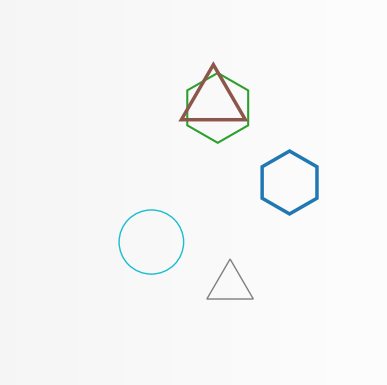[{"shape": "hexagon", "thickness": 2.5, "radius": 0.41, "center": [0.747, 0.526]}, {"shape": "hexagon", "thickness": 1.5, "radius": 0.45, "center": [0.562, 0.72]}, {"shape": "triangle", "thickness": 2.5, "radius": 0.48, "center": [0.551, 0.737]}, {"shape": "triangle", "thickness": 1, "radius": 0.35, "center": [0.594, 0.258]}, {"shape": "circle", "thickness": 1, "radius": 0.42, "center": [0.391, 0.371]}]